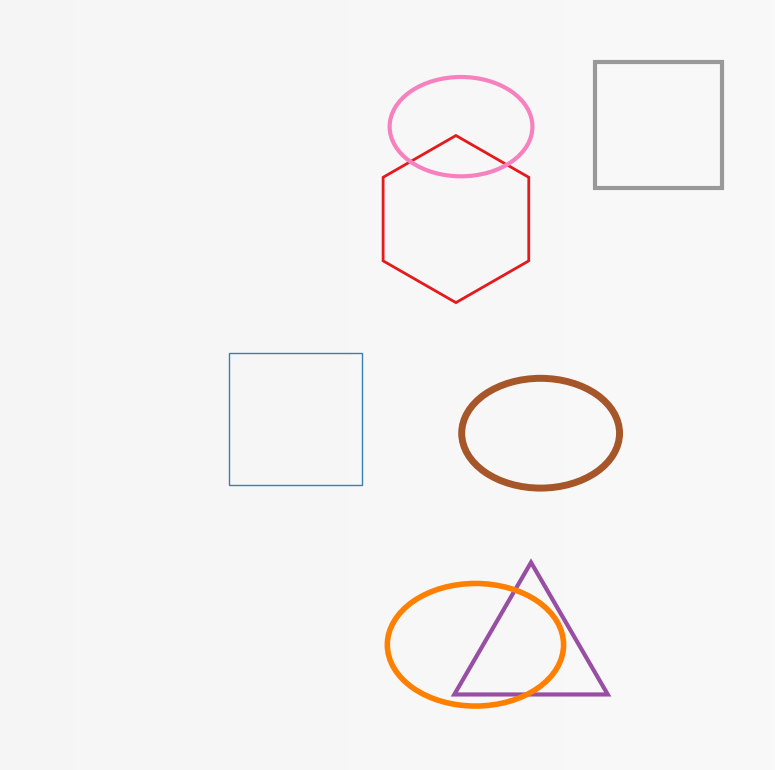[{"shape": "hexagon", "thickness": 1, "radius": 0.54, "center": [0.588, 0.715]}, {"shape": "square", "thickness": 0.5, "radius": 0.43, "center": [0.382, 0.455]}, {"shape": "triangle", "thickness": 1.5, "radius": 0.57, "center": [0.685, 0.155]}, {"shape": "oval", "thickness": 2, "radius": 0.57, "center": [0.613, 0.163]}, {"shape": "oval", "thickness": 2.5, "radius": 0.51, "center": [0.698, 0.437]}, {"shape": "oval", "thickness": 1.5, "radius": 0.46, "center": [0.595, 0.836]}, {"shape": "square", "thickness": 1.5, "radius": 0.41, "center": [0.85, 0.838]}]